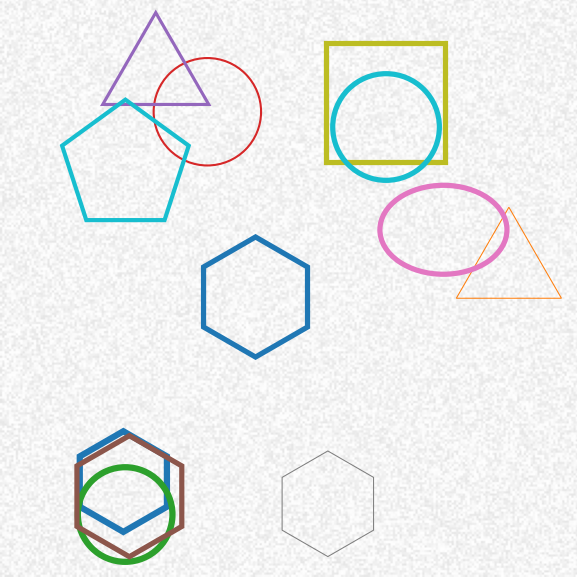[{"shape": "hexagon", "thickness": 3, "radius": 0.44, "center": [0.214, 0.165]}, {"shape": "hexagon", "thickness": 2.5, "radius": 0.52, "center": [0.442, 0.485]}, {"shape": "triangle", "thickness": 0.5, "radius": 0.53, "center": [0.881, 0.535]}, {"shape": "circle", "thickness": 3, "radius": 0.41, "center": [0.217, 0.108]}, {"shape": "circle", "thickness": 1, "radius": 0.47, "center": [0.359, 0.806]}, {"shape": "triangle", "thickness": 1.5, "radius": 0.53, "center": [0.27, 0.871]}, {"shape": "hexagon", "thickness": 2.5, "radius": 0.52, "center": [0.224, 0.14]}, {"shape": "oval", "thickness": 2.5, "radius": 0.55, "center": [0.768, 0.601]}, {"shape": "hexagon", "thickness": 0.5, "radius": 0.46, "center": [0.568, 0.127]}, {"shape": "square", "thickness": 2.5, "radius": 0.51, "center": [0.667, 0.822]}, {"shape": "circle", "thickness": 2.5, "radius": 0.46, "center": [0.668, 0.779]}, {"shape": "pentagon", "thickness": 2, "radius": 0.58, "center": [0.217, 0.711]}]